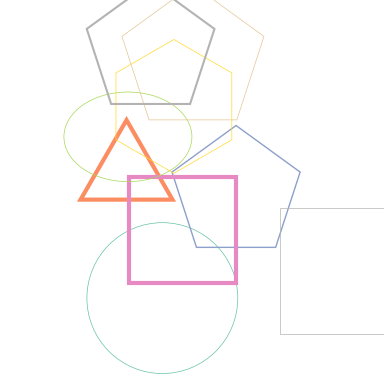[{"shape": "circle", "thickness": 0.5, "radius": 0.98, "center": [0.422, 0.226]}, {"shape": "triangle", "thickness": 3, "radius": 0.69, "center": [0.329, 0.55]}, {"shape": "pentagon", "thickness": 1, "radius": 0.87, "center": [0.613, 0.499]}, {"shape": "square", "thickness": 3, "radius": 0.69, "center": [0.475, 0.402]}, {"shape": "oval", "thickness": 0.5, "radius": 0.83, "center": [0.332, 0.645]}, {"shape": "hexagon", "thickness": 0.5, "radius": 0.87, "center": [0.452, 0.724]}, {"shape": "pentagon", "thickness": 0.5, "radius": 0.97, "center": [0.501, 0.845]}, {"shape": "square", "thickness": 0.5, "radius": 0.82, "center": [0.892, 0.296]}, {"shape": "pentagon", "thickness": 1.5, "radius": 0.87, "center": [0.391, 0.871]}]